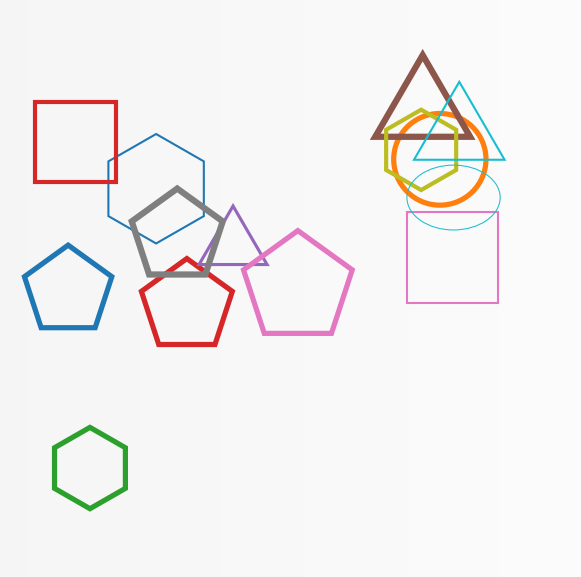[{"shape": "pentagon", "thickness": 2.5, "radius": 0.4, "center": [0.117, 0.496]}, {"shape": "hexagon", "thickness": 1, "radius": 0.47, "center": [0.269, 0.672]}, {"shape": "circle", "thickness": 2.5, "radius": 0.4, "center": [0.757, 0.723]}, {"shape": "hexagon", "thickness": 2.5, "radius": 0.35, "center": [0.155, 0.189]}, {"shape": "pentagon", "thickness": 2.5, "radius": 0.41, "center": [0.321, 0.469]}, {"shape": "square", "thickness": 2, "radius": 0.35, "center": [0.13, 0.753]}, {"shape": "triangle", "thickness": 1.5, "radius": 0.34, "center": [0.401, 0.575]}, {"shape": "triangle", "thickness": 3, "radius": 0.47, "center": [0.727, 0.809]}, {"shape": "pentagon", "thickness": 2.5, "radius": 0.49, "center": [0.512, 0.501]}, {"shape": "square", "thickness": 1, "radius": 0.39, "center": [0.779, 0.553]}, {"shape": "pentagon", "thickness": 3, "radius": 0.41, "center": [0.305, 0.59]}, {"shape": "hexagon", "thickness": 2, "radius": 0.35, "center": [0.725, 0.74]}, {"shape": "oval", "thickness": 0.5, "radius": 0.4, "center": [0.78, 0.657]}, {"shape": "triangle", "thickness": 1, "radius": 0.45, "center": [0.79, 0.767]}]